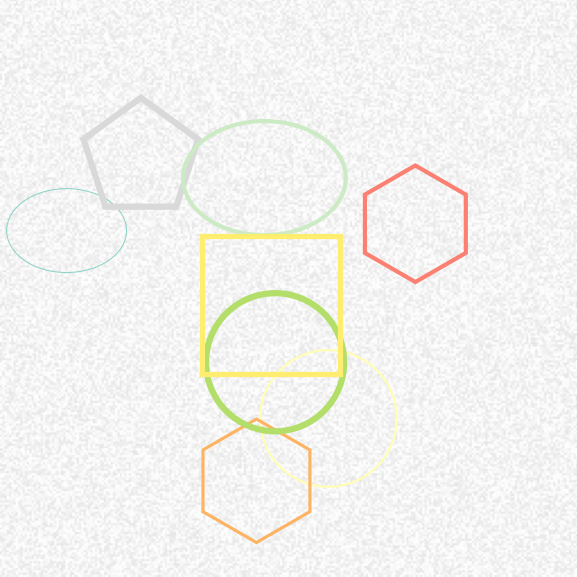[{"shape": "oval", "thickness": 0.5, "radius": 0.52, "center": [0.115, 0.6]}, {"shape": "circle", "thickness": 1, "radius": 0.59, "center": [0.569, 0.275]}, {"shape": "hexagon", "thickness": 2, "radius": 0.5, "center": [0.719, 0.612]}, {"shape": "hexagon", "thickness": 1.5, "radius": 0.53, "center": [0.444, 0.167]}, {"shape": "circle", "thickness": 3, "radius": 0.6, "center": [0.476, 0.372]}, {"shape": "pentagon", "thickness": 3, "radius": 0.52, "center": [0.244, 0.726]}, {"shape": "oval", "thickness": 2, "radius": 0.7, "center": [0.458, 0.691]}, {"shape": "square", "thickness": 2.5, "radius": 0.6, "center": [0.469, 0.471]}]